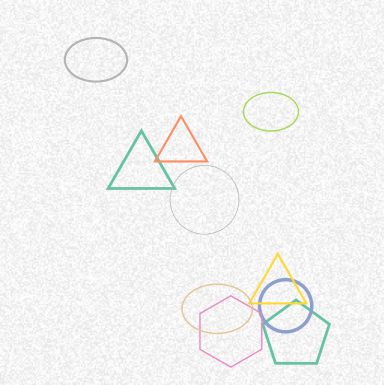[{"shape": "triangle", "thickness": 2, "radius": 0.5, "center": [0.367, 0.56]}, {"shape": "pentagon", "thickness": 2, "radius": 0.45, "center": [0.769, 0.13]}, {"shape": "triangle", "thickness": 1.5, "radius": 0.39, "center": [0.47, 0.62]}, {"shape": "circle", "thickness": 2.5, "radius": 0.34, "center": [0.742, 0.206]}, {"shape": "hexagon", "thickness": 1, "radius": 0.46, "center": [0.6, 0.139]}, {"shape": "oval", "thickness": 1, "radius": 0.36, "center": [0.704, 0.71]}, {"shape": "triangle", "thickness": 1.5, "radius": 0.43, "center": [0.722, 0.255]}, {"shape": "oval", "thickness": 1, "radius": 0.46, "center": [0.564, 0.198]}, {"shape": "oval", "thickness": 1.5, "radius": 0.4, "center": [0.249, 0.845]}, {"shape": "circle", "thickness": 0.5, "radius": 0.45, "center": [0.531, 0.481]}]